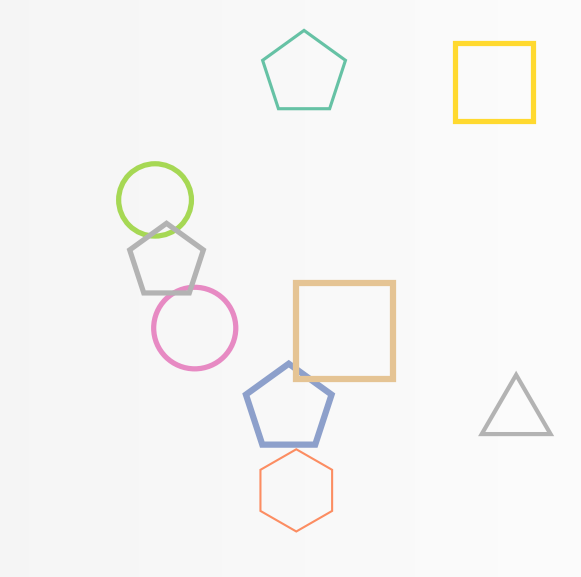[{"shape": "pentagon", "thickness": 1.5, "radius": 0.37, "center": [0.523, 0.872]}, {"shape": "hexagon", "thickness": 1, "radius": 0.36, "center": [0.51, 0.15]}, {"shape": "pentagon", "thickness": 3, "radius": 0.39, "center": [0.497, 0.292]}, {"shape": "circle", "thickness": 2.5, "radius": 0.35, "center": [0.335, 0.431]}, {"shape": "circle", "thickness": 2.5, "radius": 0.31, "center": [0.267, 0.653]}, {"shape": "square", "thickness": 2.5, "radius": 0.34, "center": [0.85, 0.857]}, {"shape": "square", "thickness": 3, "radius": 0.42, "center": [0.593, 0.426]}, {"shape": "triangle", "thickness": 2, "radius": 0.34, "center": [0.888, 0.282]}, {"shape": "pentagon", "thickness": 2.5, "radius": 0.33, "center": [0.287, 0.546]}]